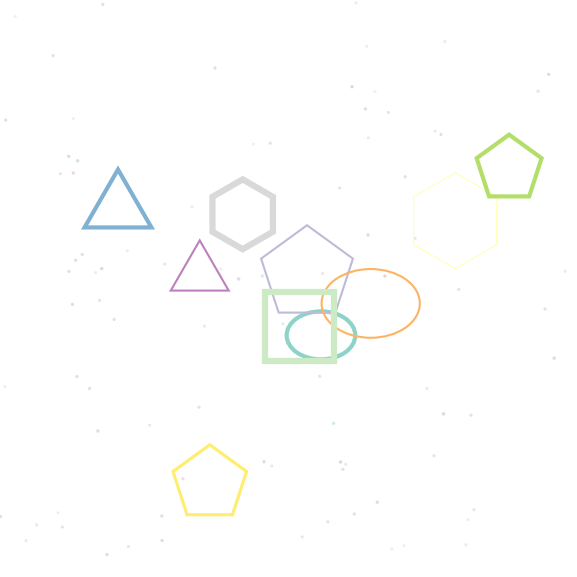[{"shape": "oval", "thickness": 2, "radius": 0.3, "center": [0.556, 0.418]}, {"shape": "hexagon", "thickness": 0.5, "radius": 0.41, "center": [0.788, 0.617]}, {"shape": "pentagon", "thickness": 1, "radius": 0.42, "center": [0.532, 0.525]}, {"shape": "triangle", "thickness": 2, "radius": 0.33, "center": [0.204, 0.639]}, {"shape": "oval", "thickness": 1, "radius": 0.43, "center": [0.642, 0.474]}, {"shape": "pentagon", "thickness": 2, "radius": 0.3, "center": [0.882, 0.707]}, {"shape": "hexagon", "thickness": 3, "radius": 0.3, "center": [0.42, 0.628]}, {"shape": "triangle", "thickness": 1, "radius": 0.29, "center": [0.346, 0.525]}, {"shape": "square", "thickness": 3, "radius": 0.3, "center": [0.519, 0.434]}, {"shape": "pentagon", "thickness": 1.5, "radius": 0.33, "center": [0.363, 0.162]}]